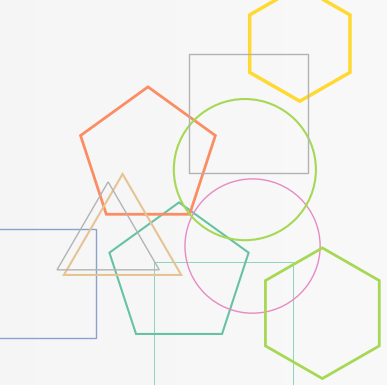[{"shape": "square", "thickness": 0.5, "radius": 0.89, "center": [0.577, 0.142]}, {"shape": "pentagon", "thickness": 1.5, "radius": 0.94, "center": [0.462, 0.285]}, {"shape": "pentagon", "thickness": 2, "radius": 0.91, "center": [0.382, 0.591]}, {"shape": "square", "thickness": 1, "radius": 0.71, "center": [0.106, 0.264]}, {"shape": "circle", "thickness": 1, "radius": 0.87, "center": [0.652, 0.361]}, {"shape": "circle", "thickness": 1.5, "radius": 0.92, "center": [0.632, 0.559]}, {"shape": "hexagon", "thickness": 2, "radius": 0.85, "center": [0.832, 0.186]}, {"shape": "hexagon", "thickness": 2.5, "radius": 0.75, "center": [0.774, 0.887]}, {"shape": "triangle", "thickness": 1.5, "radius": 0.87, "center": [0.316, 0.373]}, {"shape": "square", "thickness": 1, "radius": 0.77, "center": [0.641, 0.706]}, {"shape": "triangle", "thickness": 1, "radius": 0.76, "center": [0.279, 0.375]}]